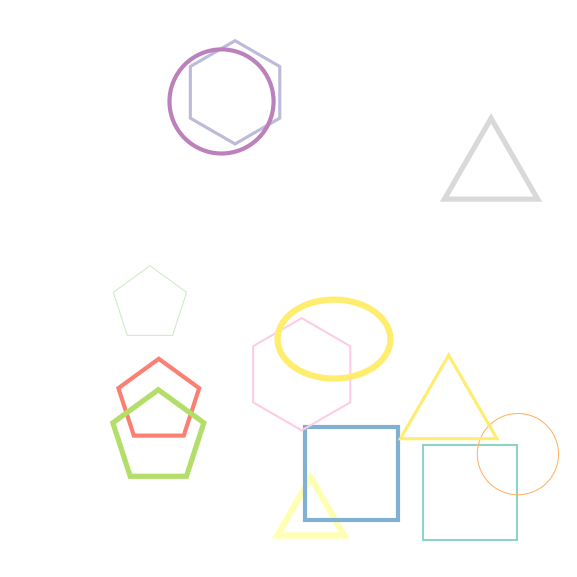[{"shape": "square", "thickness": 1, "radius": 0.41, "center": [0.814, 0.147]}, {"shape": "triangle", "thickness": 3, "radius": 0.33, "center": [0.538, 0.105]}, {"shape": "hexagon", "thickness": 1.5, "radius": 0.45, "center": [0.407, 0.839]}, {"shape": "pentagon", "thickness": 2, "radius": 0.37, "center": [0.275, 0.304]}, {"shape": "square", "thickness": 2, "radius": 0.4, "center": [0.608, 0.179]}, {"shape": "circle", "thickness": 0.5, "radius": 0.35, "center": [0.897, 0.213]}, {"shape": "pentagon", "thickness": 2.5, "radius": 0.41, "center": [0.274, 0.241]}, {"shape": "hexagon", "thickness": 1, "radius": 0.49, "center": [0.522, 0.351]}, {"shape": "triangle", "thickness": 2.5, "radius": 0.47, "center": [0.85, 0.701]}, {"shape": "circle", "thickness": 2, "radius": 0.45, "center": [0.384, 0.823]}, {"shape": "pentagon", "thickness": 0.5, "radius": 0.33, "center": [0.26, 0.472]}, {"shape": "oval", "thickness": 3, "radius": 0.49, "center": [0.578, 0.412]}, {"shape": "triangle", "thickness": 1.5, "radius": 0.48, "center": [0.777, 0.288]}]